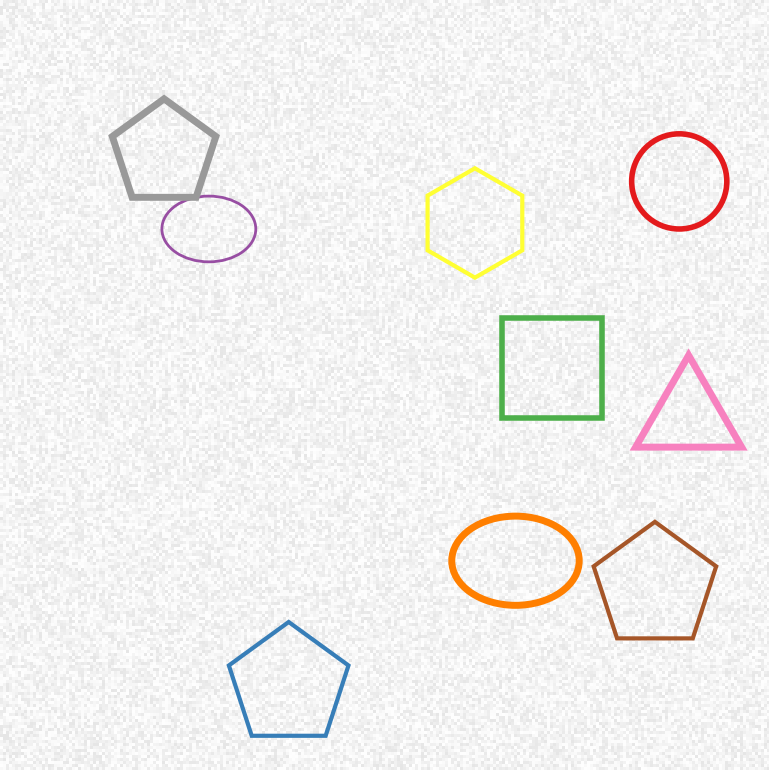[{"shape": "circle", "thickness": 2, "radius": 0.31, "center": [0.882, 0.764]}, {"shape": "pentagon", "thickness": 1.5, "radius": 0.41, "center": [0.375, 0.111]}, {"shape": "square", "thickness": 2, "radius": 0.32, "center": [0.717, 0.522]}, {"shape": "oval", "thickness": 1, "radius": 0.3, "center": [0.271, 0.703]}, {"shape": "oval", "thickness": 2.5, "radius": 0.41, "center": [0.669, 0.272]}, {"shape": "hexagon", "thickness": 1.5, "radius": 0.36, "center": [0.617, 0.71]}, {"shape": "pentagon", "thickness": 1.5, "radius": 0.42, "center": [0.851, 0.239]}, {"shape": "triangle", "thickness": 2.5, "radius": 0.4, "center": [0.894, 0.459]}, {"shape": "pentagon", "thickness": 2.5, "radius": 0.35, "center": [0.213, 0.801]}]